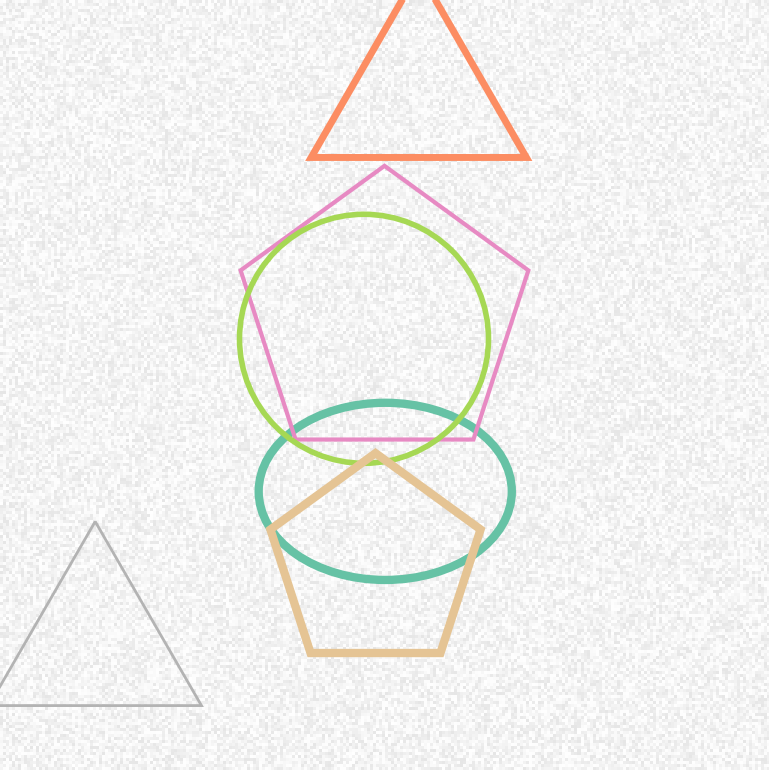[{"shape": "oval", "thickness": 3, "radius": 0.82, "center": [0.5, 0.362]}, {"shape": "triangle", "thickness": 2.5, "radius": 0.81, "center": [0.544, 0.876]}, {"shape": "pentagon", "thickness": 1.5, "radius": 0.98, "center": [0.499, 0.588]}, {"shape": "circle", "thickness": 2, "radius": 0.81, "center": [0.473, 0.56]}, {"shape": "pentagon", "thickness": 3, "radius": 0.72, "center": [0.488, 0.268]}, {"shape": "triangle", "thickness": 1, "radius": 0.8, "center": [0.124, 0.163]}]